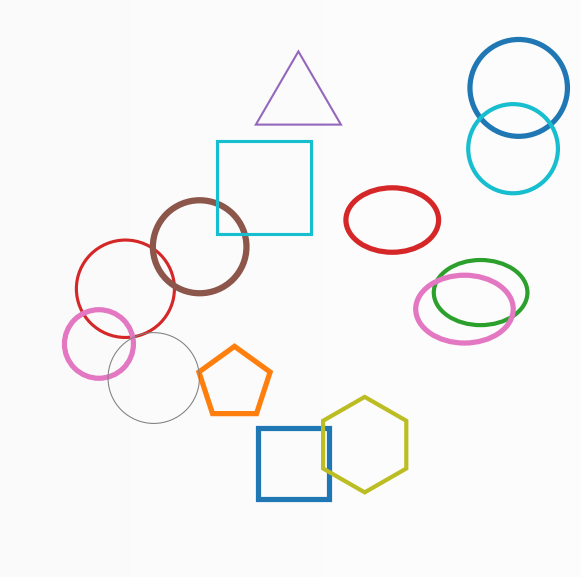[{"shape": "circle", "thickness": 2.5, "radius": 0.42, "center": [0.892, 0.847]}, {"shape": "square", "thickness": 2.5, "radius": 0.31, "center": [0.504, 0.197]}, {"shape": "pentagon", "thickness": 2.5, "radius": 0.32, "center": [0.404, 0.335]}, {"shape": "oval", "thickness": 2, "radius": 0.4, "center": [0.827, 0.493]}, {"shape": "circle", "thickness": 1.5, "radius": 0.42, "center": [0.216, 0.499]}, {"shape": "oval", "thickness": 2.5, "radius": 0.4, "center": [0.675, 0.618]}, {"shape": "triangle", "thickness": 1, "radius": 0.42, "center": [0.513, 0.826]}, {"shape": "circle", "thickness": 3, "radius": 0.4, "center": [0.344, 0.572]}, {"shape": "circle", "thickness": 2.5, "radius": 0.3, "center": [0.17, 0.403]}, {"shape": "oval", "thickness": 2.5, "radius": 0.42, "center": [0.799, 0.464]}, {"shape": "circle", "thickness": 0.5, "radius": 0.39, "center": [0.264, 0.345]}, {"shape": "hexagon", "thickness": 2, "radius": 0.41, "center": [0.627, 0.229]}, {"shape": "circle", "thickness": 2, "radius": 0.39, "center": [0.883, 0.742]}, {"shape": "square", "thickness": 1.5, "radius": 0.4, "center": [0.455, 0.675]}]